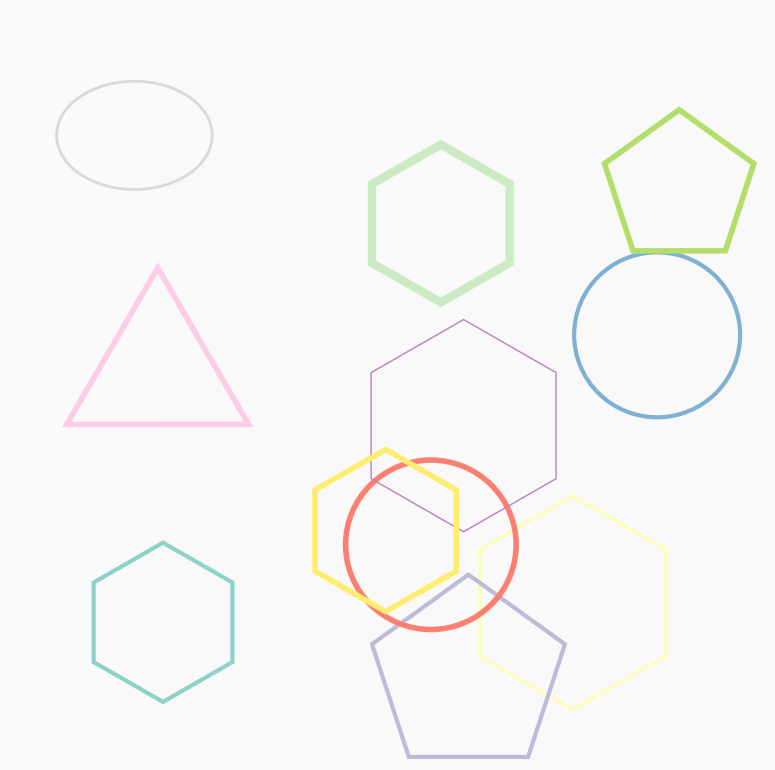[{"shape": "hexagon", "thickness": 1.5, "radius": 0.52, "center": [0.21, 0.192]}, {"shape": "hexagon", "thickness": 1, "radius": 0.69, "center": [0.739, 0.217]}, {"shape": "pentagon", "thickness": 1.5, "radius": 0.65, "center": [0.604, 0.123]}, {"shape": "circle", "thickness": 2, "radius": 0.55, "center": [0.556, 0.293]}, {"shape": "circle", "thickness": 1.5, "radius": 0.54, "center": [0.848, 0.565]}, {"shape": "pentagon", "thickness": 2, "radius": 0.51, "center": [0.876, 0.756]}, {"shape": "triangle", "thickness": 2, "radius": 0.68, "center": [0.203, 0.517]}, {"shape": "oval", "thickness": 1, "radius": 0.5, "center": [0.173, 0.824]}, {"shape": "hexagon", "thickness": 0.5, "radius": 0.69, "center": [0.598, 0.447]}, {"shape": "hexagon", "thickness": 3, "radius": 0.51, "center": [0.569, 0.71]}, {"shape": "hexagon", "thickness": 2, "radius": 0.53, "center": [0.498, 0.311]}]